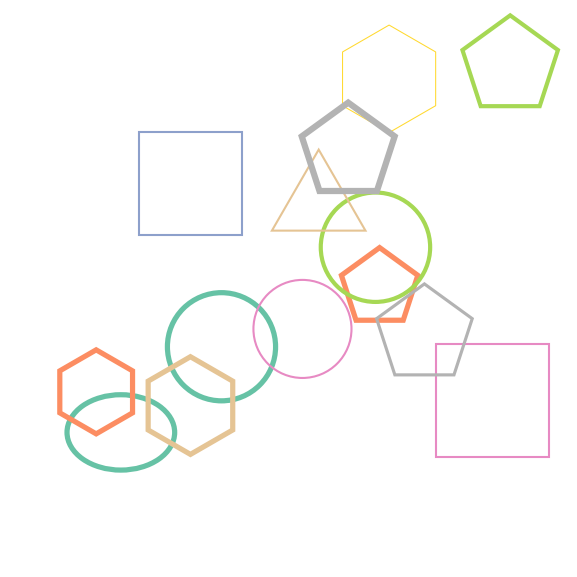[{"shape": "oval", "thickness": 2.5, "radius": 0.47, "center": [0.209, 0.25]}, {"shape": "circle", "thickness": 2.5, "radius": 0.47, "center": [0.384, 0.399]}, {"shape": "pentagon", "thickness": 2.5, "radius": 0.35, "center": [0.657, 0.501]}, {"shape": "hexagon", "thickness": 2.5, "radius": 0.36, "center": [0.167, 0.321]}, {"shape": "square", "thickness": 1, "radius": 0.44, "center": [0.329, 0.682]}, {"shape": "circle", "thickness": 1, "radius": 0.42, "center": [0.524, 0.43]}, {"shape": "square", "thickness": 1, "radius": 0.49, "center": [0.853, 0.306]}, {"shape": "pentagon", "thickness": 2, "radius": 0.43, "center": [0.883, 0.886]}, {"shape": "circle", "thickness": 2, "radius": 0.47, "center": [0.65, 0.571]}, {"shape": "hexagon", "thickness": 0.5, "radius": 0.47, "center": [0.674, 0.863]}, {"shape": "triangle", "thickness": 1, "radius": 0.47, "center": [0.552, 0.647]}, {"shape": "hexagon", "thickness": 2.5, "radius": 0.42, "center": [0.33, 0.297]}, {"shape": "pentagon", "thickness": 3, "radius": 0.42, "center": [0.603, 0.737]}, {"shape": "pentagon", "thickness": 1.5, "radius": 0.44, "center": [0.735, 0.42]}]